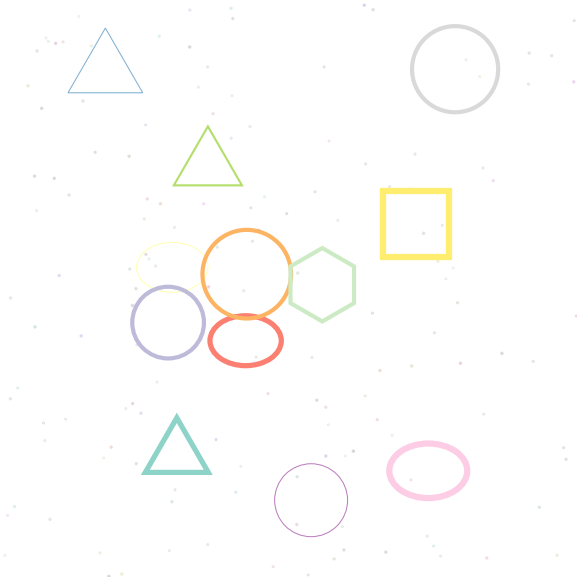[{"shape": "triangle", "thickness": 2.5, "radius": 0.31, "center": [0.306, 0.213]}, {"shape": "oval", "thickness": 0.5, "radius": 0.31, "center": [0.298, 0.536]}, {"shape": "circle", "thickness": 2, "radius": 0.31, "center": [0.291, 0.441]}, {"shape": "oval", "thickness": 2.5, "radius": 0.31, "center": [0.425, 0.409]}, {"shape": "triangle", "thickness": 0.5, "radius": 0.37, "center": [0.182, 0.876]}, {"shape": "circle", "thickness": 2, "radius": 0.38, "center": [0.427, 0.524]}, {"shape": "triangle", "thickness": 1, "radius": 0.34, "center": [0.36, 0.712]}, {"shape": "oval", "thickness": 3, "radius": 0.34, "center": [0.742, 0.184]}, {"shape": "circle", "thickness": 2, "radius": 0.37, "center": [0.788, 0.879]}, {"shape": "circle", "thickness": 0.5, "radius": 0.32, "center": [0.539, 0.133]}, {"shape": "hexagon", "thickness": 2, "radius": 0.32, "center": [0.558, 0.506]}, {"shape": "square", "thickness": 3, "radius": 0.29, "center": [0.72, 0.611]}]